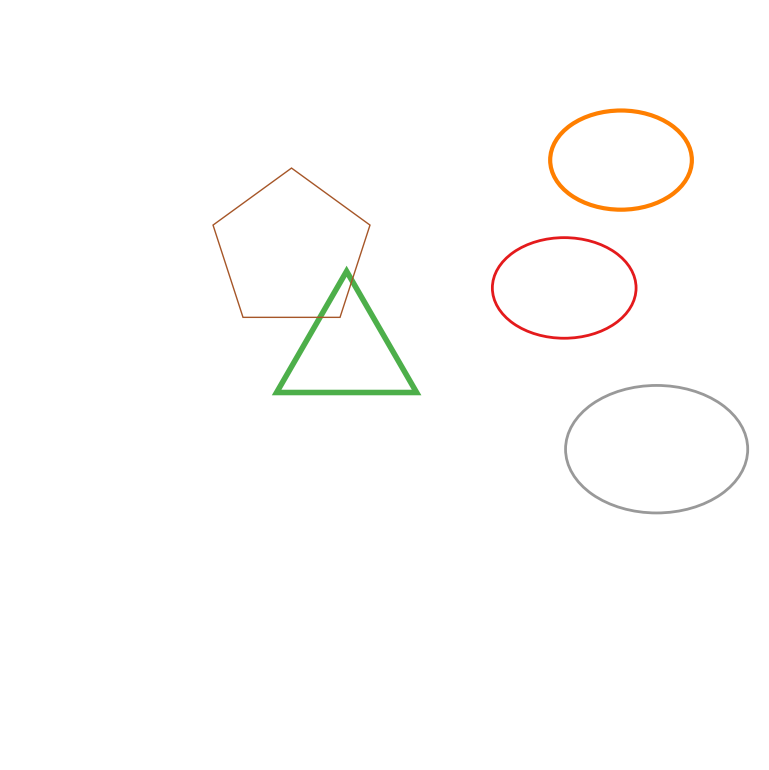[{"shape": "oval", "thickness": 1, "radius": 0.47, "center": [0.733, 0.626]}, {"shape": "triangle", "thickness": 2, "radius": 0.52, "center": [0.45, 0.543]}, {"shape": "oval", "thickness": 1.5, "radius": 0.46, "center": [0.807, 0.792]}, {"shape": "pentagon", "thickness": 0.5, "radius": 0.54, "center": [0.379, 0.675]}, {"shape": "oval", "thickness": 1, "radius": 0.59, "center": [0.853, 0.417]}]